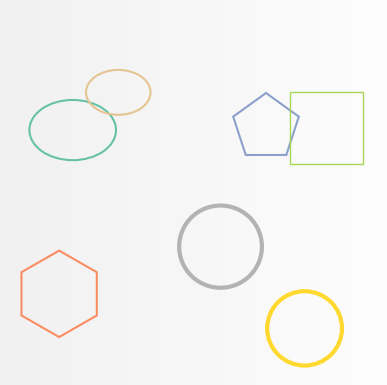[{"shape": "oval", "thickness": 1.5, "radius": 0.56, "center": [0.188, 0.662]}, {"shape": "hexagon", "thickness": 1.5, "radius": 0.56, "center": [0.153, 0.237]}, {"shape": "pentagon", "thickness": 1.5, "radius": 0.45, "center": [0.687, 0.669]}, {"shape": "square", "thickness": 1, "radius": 0.47, "center": [0.843, 0.668]}, {"shape": "circle", "thickness": 3, "radius": 0.48, "center": [0.786, 0.147]}, {"shape": "oval", "thickness": 1.5, "radius": 0.42, "center": [0.305, 0.76]}, {"shape": "circle", "thickness": 3, "radius": 0.53, "center": [0.569, 0.359]}]